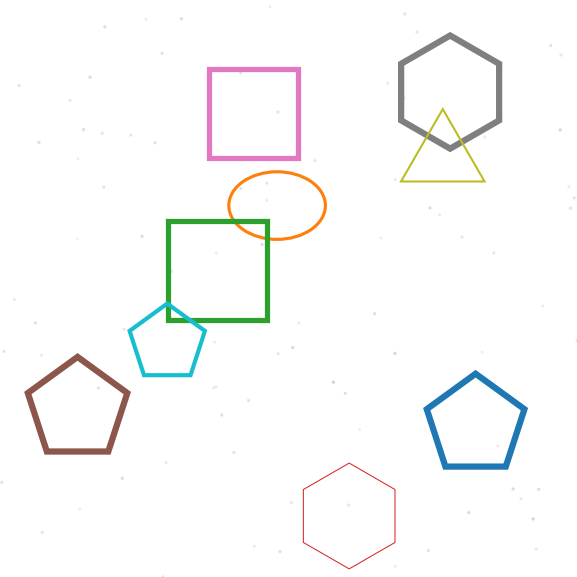[{"shape": "pentagon", "thickness": 3, "radius": 0.44, "center": [0.824, 0.263]}, {"shape": "oval", "thickness": 1.5, "radius": 0.42, "center": [0.48, 0.643]}, {"shape": "square", "thickness": 2.5, "radius": 0.43, "center": [0.377, 0.53]}, {"shape": "hexagon", "thickness": 0.5, "radius": 0.46, "center": [0.605, 0.106]}, {"shape": "pentagon", "thickness": 3, "radius": 0.45, "center": [0.134, 0.291]}, {"shape": "square", "thickness": 2.5, "radius": 0.38, "center": [0.439, 0.803]}, {"shape": "hexagon", "thickness": 3, "radius": 0.49, "center": [0.779, 0.84]}, {"shape": "triangle", "thickness": 1, "radius": 0.42, "center": [0.767, 0.727]}, {"shape": "pentagon", "thickness": 2, "radius": 0.34, "center": [0.29, 0.405]}]